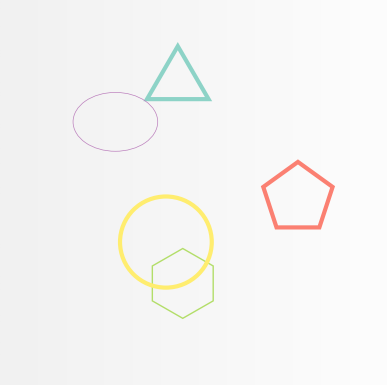[{"shape": "triangle", "thickness": 3, "radius": 0.46, "center": [0.459, 0.788]}, {"shape": "pentagon", "thickness": 3, "radius": 0.47, "center": [0.769, 0.485]}, {"shape": "hexagon", "thickness": 1, "radius": 0.45, "center": [0.472, 0.264]}, {"shape": "oval", "thickness": 0.5, "radius": 0.55, "center": [0.298, 0.684]}, {"shape": "circle", "thickness": 3, "radius": 0.59, "center": [0.428, 0.371]}]